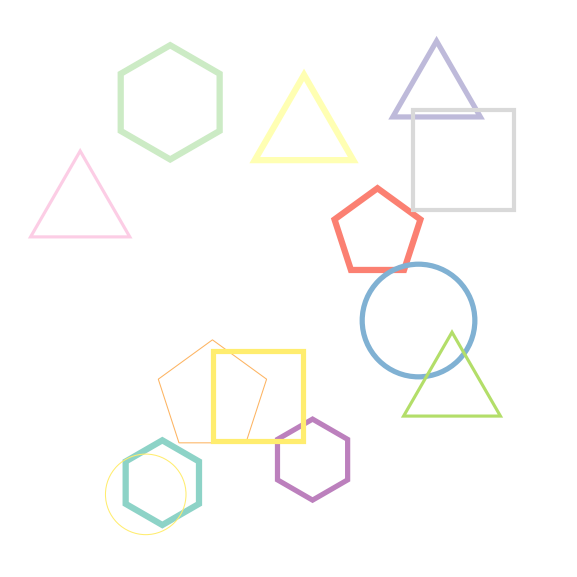[{"shape": "hexagon", "thickness": 3, "radius": 0.37, "center": [0.281, 0.163]}, {"shape": "triangle", "thickness": 3, "radius": 0.49, "center": [0.526, 0.771]}, {"shape": "triangle", "thickness": 2.5, "radius": 0.44, "center": [0.756, 0.84]}, {"shape": "pentagon", "thickness": 3, "radius": 0.39, "center": [0.654, 0.595]}, {"shape": "circle", "thickness": 2.5, "radius": 0.49, "center": [0.725, 0.444]}, {"shape": "pentagon", "thickness": 0.5, "radius": 0.49, "center": [0.368, 0.312]}, {"shape": "triangle", "thickness": 1.5, "radius": 0.48, "center": [0.783, 0.327]}, {"shape": "triangle", "thickness": 1.5, "radius": 0.5, "center": [0.139, 0.639]}, {"shape": "square", "thickness": 2, "radius": 0.43, "center": [0.803, 0.722]}, {"shape": "hexagon", "thickness": 2.5, "radius": 0.35, "center": [0.541, 0.203]}, {"shape": "hexagon", "thickness": 3, "radius": 0.49, "center": [0.295, 0.822]}, {"shape": "square", "thickness": 2.5, "radius": 0.39, "center": [0.447, 0.313]}, {"shape": "circle", "thickness": 0.5, "radius": 0.35, "center": [0.252, 0.143]}]